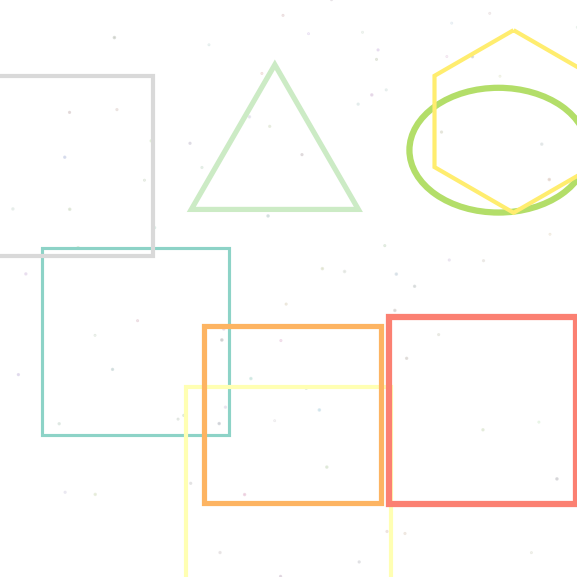[{"shape": "square", "thickness": 1.5, "radius": 0.81, "center": [0.234, 0.407]}, {"shape": "square", "thickness": 2, "radius": 0.89, "center": [0.5, 0.151]}, {"shape": "square", "thickness": 3, "radius": 0.81, "center": [0.836, 0.288]}, {"shape": "square", "thickness": 2.5, "radius": 0.77, "center": [0.507, 0.281]}, {"shape": "oval", "thickness": 3, "radius": 0.77, "center": [0.863, 0.739]}, {"shape": "square", "thickness": 2, "radius": 0.78, "center": [0.108, 0.712]}, {"shape": "triangle", "thickness": 2.5, "radius": 0.84, "center": [0.476, 0.72]}, {"shape": "hexagon", "thickness": 2, "radius": 0.79, "center": [0.889, 0.789]}]